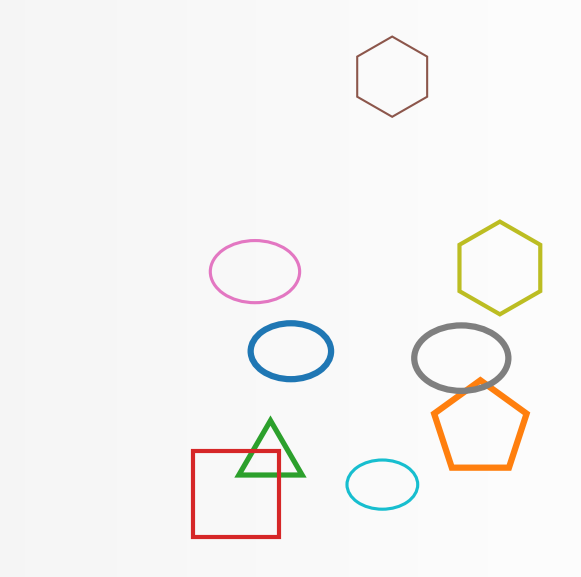[{"shape": "oval", "thickness": 3, "radius": 0.35, "center": [0.5, 0.391]}, {"shape": "pentagon", "thickness": 3, "radius": 0.42, "center": [0.826, 0.257]}, {"shape": "triangle", "thickness": 2.5, "radius": 0.31, "center": [0.465, 0.208]}, {"shape": "square", "thickness": 2, "radius": 0.37, "center": [0.406, 0.144]}, {"shape": "hexagon", "thickness": 1, "radius": 0.35, "center": [0.675, 0.866]}, {"shape": "oval", "thickness": 1.5, "radius": 0.38, "center": [0.439, 0.529]}, {"shape": "oval", "thickness": 3, "radius": 0.4, "center": [0.794, 0.379]}, {"shape": "hexagon", "thickness": 2, "radius": 0.4, "center": [0.86, 0.535]}, {"shape": "oval", "thickness": 1.5, "radius": 0.3, "center": [0.658, 0.16]}]